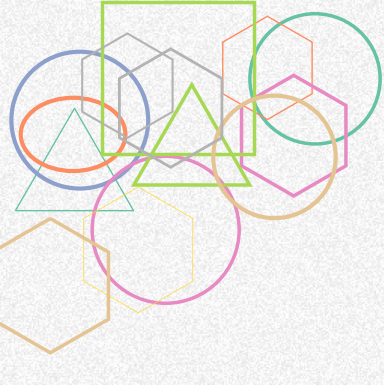[{"shape": "circle", "thickness": 2.5, "radius": 0.85, "center": [0.818, 0.795]}, {"shape": "triangle", "thickness": 1, "radius": 0.89, "center": [0.193, 0.541]}, {"shape": "oval", "thickness": 3, "radius": 0.68, "center": [0.19, 0.651]}, {"shape": "hexagon", "thickness": 1, "radius": 0.67, "center": [0.695, 0.824]}, {"shape": "circle", "thickness": 3, "radius": 0.89, "center": [0.207, 0.688]}, {"shape": "circle", "thickness": 2.5, "radius": 0.95, "center": [0.43, 0.403]}, {"shape": "hexagon", "thickness": 2.5, "radius": 0.78, "center": [0.763, 0.648]}, {"shape": "triangle", "thickness": 2.5, "radius": 0.87, "center": [0.498, 0.606]}, {"shape": "square", "thickness": 2.5, "radius": 0.99, "center": [0.462, 0.798]}, {"shape": "hexagon", "thickness": 0.5, "radius": 0.82, "center": [0.359, 0.351]}, {"shape": "hexagon", "thickness": 2.5, "radius": 0.87, "center": [0.131, 0.258]}, {"shape": "circle", "thickness": 3, "radius": 0.8, "center": [0.713, 0.593]}, {"shape": "hexagon", "thickness": 1.5, "radius": 0.68, "center": [0.331, 0.778]}, {"shape": "hexagon", "thickness": 2, "radius": 0.77, "center": [0.443, 0.719]}]